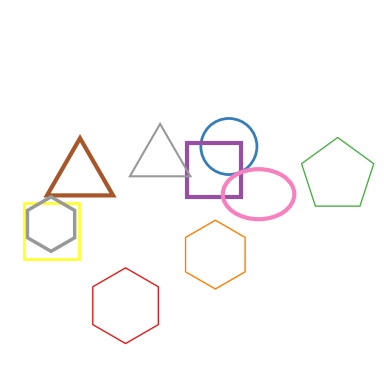[{"shape": "hexagon", "thickness": 1, "radius": 0.49, "center": [0.326, 0.206]}, {"shape": "circle", "thickness": 2, "radius": 0.36, "center": [0.595, 0.619]}, {"shape": "pentagon", "thickness": 1, "radius": 0.49, "center": [0.877, 0.544]}, {"shape": "square", "thickness": 3, "radius": 0.35, "center": [0.555, 0.558]}, {"shape": "hexagon", "thickness": 1, "radius": 0.45, "center": [0.559, 0.339]}, {"shape": "square", "thickness": 2, "radius": 0.36, "center": [0.133, 0.4]}, {"shape": "triangle", "thickness": 3, "radius": 0.5, "center": [0.208, 0.542]}, {"shape": "oval", "thickness": 3, "radius": 0.46, "center": [0.672, 0.496]}, {"shape": "triangle", "thickness": 1.5, "radius": 0.45, "center": [0.416, 0.587]}, {"shape": "hexagon", "thickness": 2.5, "radius": 0.35, "center": [0.133, 0.418]}]